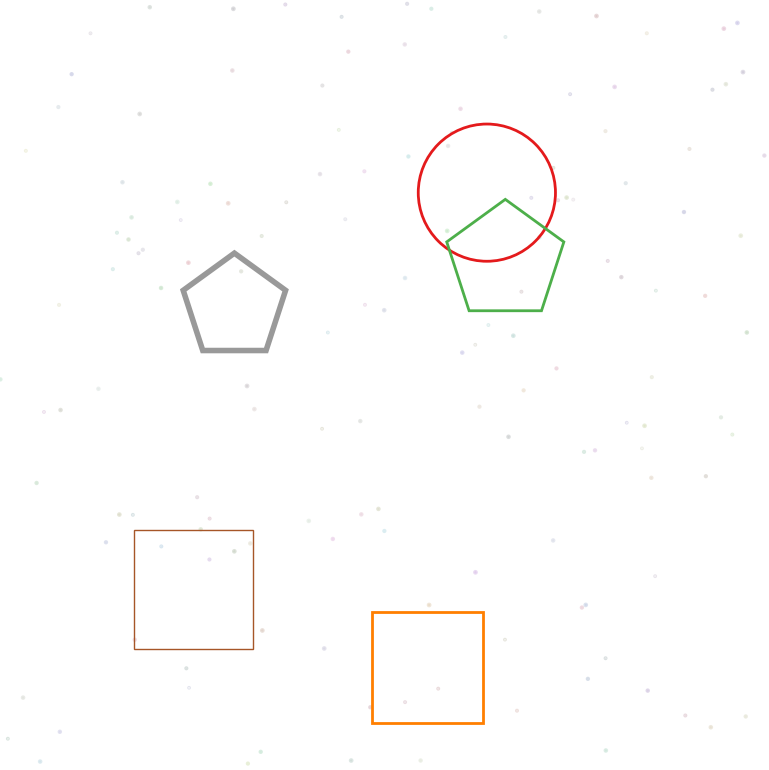[{"shape": "circle", "thickness": 1, "radius": 0.45, "center": [0.632, 0.75]}, {"shape": "pentagon", "thickness": 1, "radius": 0.4, "center": [0.656, 0.661]}, {"shape": "square", "thickness": 1, "radius": 0.36, "center": [0.555, 0.133]}, {"shape": "square", "thickness": 0.5, "radius": 0.39, "center": [0.251, 0.235]}, {"shape": "pentagon", "thickness": 2, "radius": 0.35, "center": [0.304, 0.601]}]